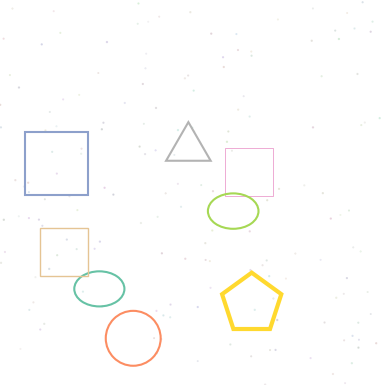[{"shape": "oval", "thickness": 1.5, "radius": 0.33, "center": [0.258, 0.25]}, {"shape": "circle", "thickness": 1.5, "radius": 0.36, "center": [0.346, 0.121]}, {"shape": "square", "thickness": 1.5, "radius": 0.41, "center": [0.146, 0.576]}, {"shape": "square", "thickness": 0.5, "radius": 0.31, "center": [0.648, 0.553]}, {"shape": "oval", "thickness": 1.5, "radius": 0.33, "center": [0.606, 0.452]}, {"shape": "pentagon", "thickness": 3, "radius": 0.4, "center": [0.654, 0.211]}, {"shape": "square", "thickness": 1, "radius": 0.31, "center": [0.167, 0.345]}, {"shape": "triangle", "thickness": 1.5, "radius": 0.33, "center": [0.489, 0.616]}]